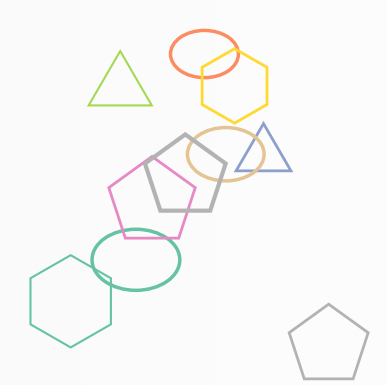[{"shape": "hexagon", "thickness": 1.5, "radius": 0.6, "center": [0.182, 0.217]}, {"shape": "oval", "thickness": 2.5, "radius": 0.57, "center": [0.351, 0.325]}, {"shape": "oval", "thickness": 2.5, "radius": 0.44, "center": [0.528, 0.86]}, {"shape": "triangle", "thickness": 2, "radius": 0.41, "center": [0.68, 0.597]}, {"shape": "pentagon", "thickness": 2, "radius": 0.59, "center": [0.392, 0.476]}, {"shape": "triangle", "thickness": 1.5, "radius": 0.47, "center": [0.31, 0.773]}, {"shape": "hexagon", "thickness": 2, "radius": 0.48, "center": [0.605, 0.777]}, {"shape": "oval", "thickness": 2.5, "radius": 0.49, "center": [0.583, 0.599]}, {"shape": "pentagon", "thickness": 2, "radius": 0.54, "center": [0.848, 0.103]}, {"shape": "pentagon", "thickness": 3, "radius": 0.55, "center": [0.478, 0.541]}]